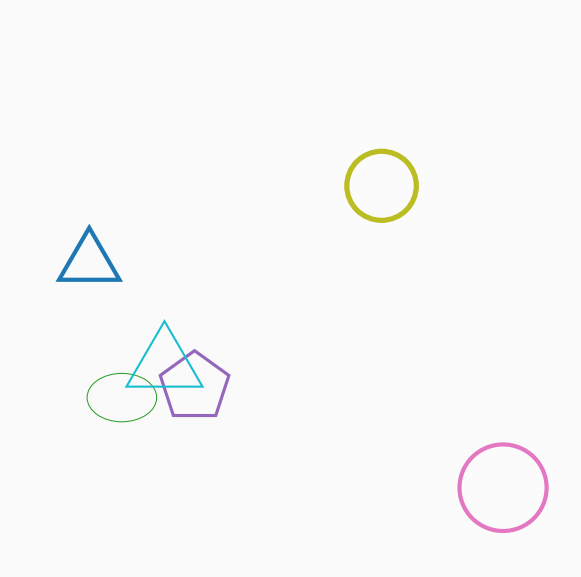[{"shape": "triangle", "thickness": 2, "radius": 0.3, "center": [0.154, 0.545]}, {"shape": "oval", "thickness": 0.5, "radius": 0.3, "center": [0.21, 0.311]}, {"shape": "pentagon", "thickness": 1.5, "radius": 0.31, "center": [0.335, 0.33]}, {"shape": "circle", "thickness": 2, "radius": 0.37, "center": [0.865, 0.155]}, {"shape": "circle", "thickness": 2.5, "radius": 0.3, "center": [0.656, 0.677]}, {"shape": "triangle", "thickness": 1, "radius": 0.38, "center": [0.283, 0.367]}]